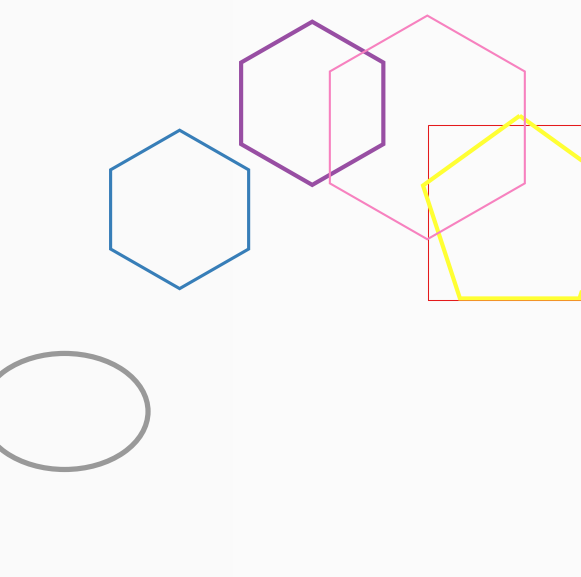[{"shape": "square", "thickness": 0.5, "radius": 0.76, "center": [0.887, 0.631]}, {"shape": "hexagon", "thickness": 1.5, "radius": 0.69, "center": [0.309, 0.637]}, {"shape": "hexagon", "thickness": 2, "radius": 0.71, "center": [0.537, 0.82]}, {"shape": "pentagon", "thickness": 2, "radius": 0.87, "center": [0.894, 0.624]}, {"shape": "hexagon", "thickness": 1, "radius": 0.97, "center": [0.735, 0.778]}, {"shape": "oval", "thickness": 2.5, "radius": 0.72, "center": [0.111, 0.287]}]